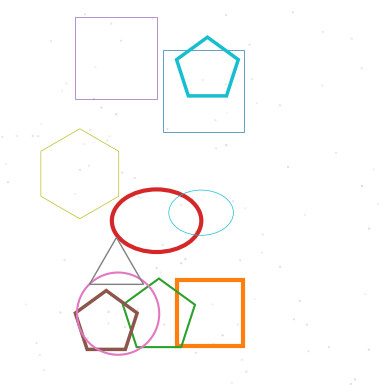[{"shape": "square", "thickness": 0.5, "radius": 0.53, "center": [0.528, 0.763]}, {"shape": "square", "thickness": 3, "radius": 0.43, "center": [0.544, 0.188]}, {"shape": "pentagon", "thickness": 1.5, "radius": 0.49, "center": [0.413, 0.178]}, {"shape": "oval", "thickness": 3, "radius": 0.58, "center": [0.407, 0.427]}, {"shape": "square", "thickness": 0.5, "radius": 0.53, "center": [0.303, 0.849]}, {"shape": "pentagon", "thickness": 2.5, "radius": 0.42, "center": [0.276, 0.161]}, {"shape": "circle", "thickness": 1.5, "radius": 0.53, "center": [0.307, 0.185]}, {"shape": "triangle", "thickness": 1, "radius": 0.41, "center": [0.303, 0.302]}, {"shape": "hexagon", "thickness": 0.5, "radius": 0.58, "center": [0.207, 0.549]}, {"shape": "oval", "thickness": 0.5, "radius": 0.42, "center": [0.522, 0.448]}, {"shape": "pentagon", "thickness": 2.5, "radius": 0.42, "center": [0.539, 0.819]}]